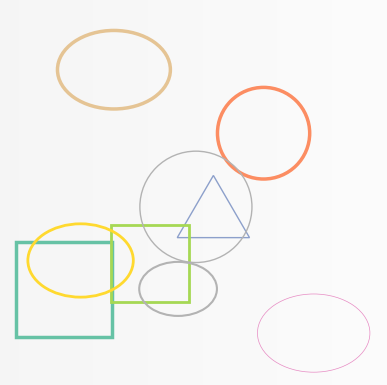[{"shape": "square", "thickness": 2.5, "radius": 0.62, "center": [0.164, 0.248]}, {"shape": "circle", "thickness": 2.5, "radius": 0.59, "center": [0.68, 0.654]}, {"shape": "triangle", "thickness": 1, "radius": 0.54, "center": [0.551, 0.437]}, {"shape": "oval", "thickness": 0.5, "radius": 0.73, "center": [0.809, 0.135]}, {"shape": "square", "thickness": 2, "radius": 0.5, "center": [0.388, 0.315]}, {"shape": "oval", "thickness": 2, "radius": 0.68, "center": [0.208, 0.323]}, {"shape": "oval", "thickness": 2.5, "radius": 0.73, "center": [0.294, 0.819]}, {"shape": "circle", "thickness": 1, "radius": 0.72, "center": [0.506, 0.463]}, {"shape": "oval", "thickness": 1.5, "radius": 0.5, "center": [0.46, 0.25]}]